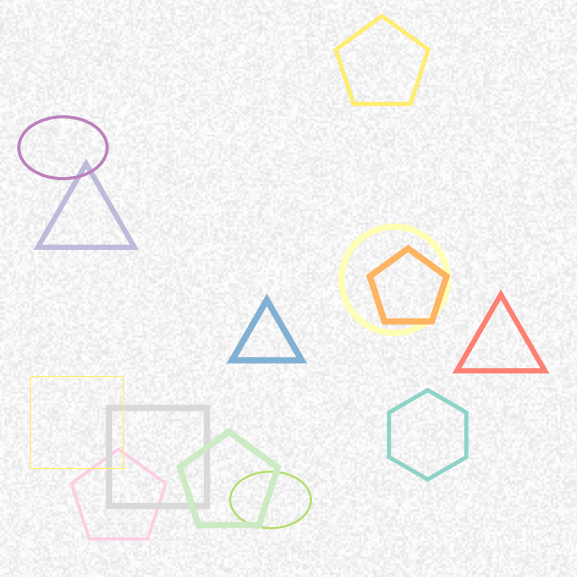[{"shape": "hexagon", "thickness": 2, "radius": 0.39, "center": [0.741, 0.246]}, {"shape": "circle", "thickness": 3, "radius": 0.46, "center": [0.683, 0.515]}, {"shape": "triangle", "thickness": 2.5, "radius": 0.48, "center": [0.149, 0.619]}, {"shape": "triangle", "thickness": 2.5, "radius": 0.44, "center": [0.867, 0.401]}, {"shape": "triangle", "thickness": 3, "radius": 0.35, "center": [0.462, 0.41]}, {"shape": "pentagon", "thickness": 3, "radius": 0.35, "center": [0.707, 0.499]}, {"shape": "oval", "thickness": 1, "radius": 0.35, "center": [0.469, 0.134]}, {"shape": "pentagon", "thickness": 1.5, "radius": 0.43, "center": [0.205, 0.135]}, {"shape": "square", "thickness": 3, "radius": 0.42, "center": [0.273, 0.207]}, {"shape": "oval", "thickness": 1.5, "radius": 0.38, "center": [0.109, 0.743]}, {"shape": "pentagon", "thickness": 3, "radius": 0.45, "center": [0.396, 0.162]}, {"shape": "square", "thickness": 0.5, "radius": 0.4, "center": [0.132, 0.268]}, {"shape": "pentagon", "thickness": 2, "radius": 0.42, "center": [0.662, 0.887]}]